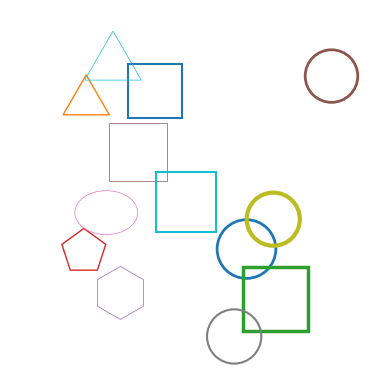[{"shape": "circle", "thickness": 2, "radius": 0.38, "center": [0.64, 0.353]}, {"shape": "square", "thickness": 1.5, "radius": 0.35, "center": [0.402, 0.764]}, {"shape": "triangle", "thickness": 1, "radius": 0.35, "center": [0.224, 0.736]}, {"shape": "square", "thickness": 2.5, "radius": 0.42, "center": [0.716, 0.223]}, {"shape": "pentagon", "thickness": 1, "radius": 0.3, "center": [0.218, 0.347]}, {"shape": "hexagon", "thickness": 0.5, "radius": 0.34, "center": [0.313, 0.239]}, {"shape": "square", "thickness": 0.5, "radius": 0.38, "center": [0.358, 0.606]}, {"shape": "circle", "thickness": 2, "radius": 0.34, "center": [0.861, 0.802]}, {"shape": "oval", "thickness": 0.5, "radius": 0.41, "center": [0.276, 0.448]}, {"shape": "circle", "thickness": 1.5, "radius": 0.35, "center": [0.608, 0.126]}, {"shape": "circle", "thickness": 3, "radius": 0.34, "center": [0.71, 0.431]}, {"shape": "square", "thickness": 1.5, "radius": 0.39, "center": [0.484, 0.475]}, {"shape": "triangle", "thickness": 0.5, "radius": 0.42, "center": [0.293, 0.834]}]